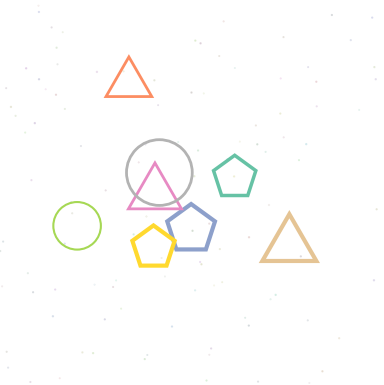[{"shape": "pentagon", "thickness": 2.5, "radius": 0.29, "center": [0.61, 0.539]}, {"shape": "triangle", "thickness": 2, "radius": 0.34, "center": [0.335, 0.784]}, {"shape": "pentagon", "thickness": 3, "radius": 0.33, "center": [0.496, 0.405]}, {"shape": "triangle", "thickness": 2, "radius": 0.4, "center": [0.402, 0.497]}, {"shape": "circle", "thickness": 1.5, "radius": 0.31, "center": [0.2, 0.413]}, {"shape": "pentagon", "thickness": 3, "radius": 0.29, "center": [0.399, 0.357]}, {"shape": "triangle", "thickness": 3, "radius": 0.41, "center": [0.752, 0.363]}, {"shape": "circle", "thickness": 2, "radius": 0.43, "center": [0.414, 0.552]}]